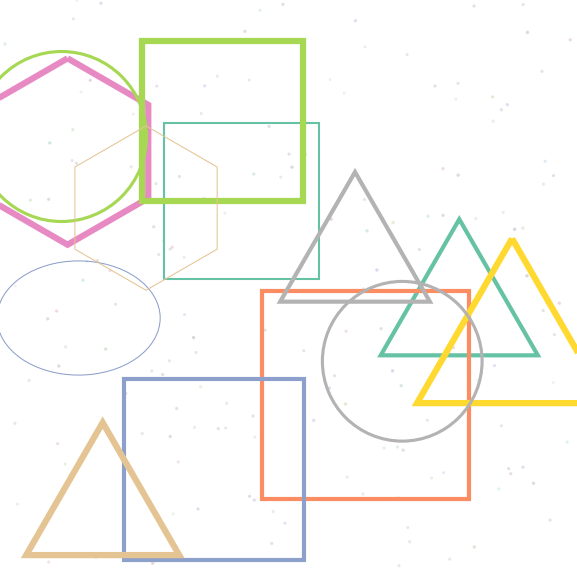[{"shape": "square", "thickness": 1, "radius": 0.67, "center": [0.418, 0.651]}, {"shape": "triangle", "thickness": 2, "radius": 0.79, "center": [0.795, 0.462]}, {"shape": "square", "thickness": 2, "radius": 0.9, "center": [0.633, 0.315]}, {"shape": "square", "thickness": 2, "radius": 0.78, "center": [0.371, 0.186]}, {"shape": "oval", "thickness": 0.5, "radius": 0.71, "center": [0.136, 0.448]}, {"shape": "hexagon", "thickness": 3, "radius": 0.81, "center": [0.117, 0.737]}, {"shape": "square", "thickness": 3, "radius": 0.69, "center": [0.385, 0.79]}, {"shape": "circle", "thickness": 1.5, "radius": 0.74, "center": [0.107, 0.763]}, {"shape": "triangle", "thickness": 3, "radius": 0.95, "center": [0.887, 0.396]}, {"shape": "hexagon", "thickness": 0.5, "radius": 0.71, "center": [0.253, 0.639]}, {"shape": "triangle", "thickness": 3, "radius": 0.76, "center": [0.178, 0.114]}, {"shape": "circle", "thickness": 1.5, "radius": 0.69, "center": [0.697, 0.374]}, {"shape": "triangle", "thickness": 2, "radius": 0.75, "center": [0.615, 0.552]}]